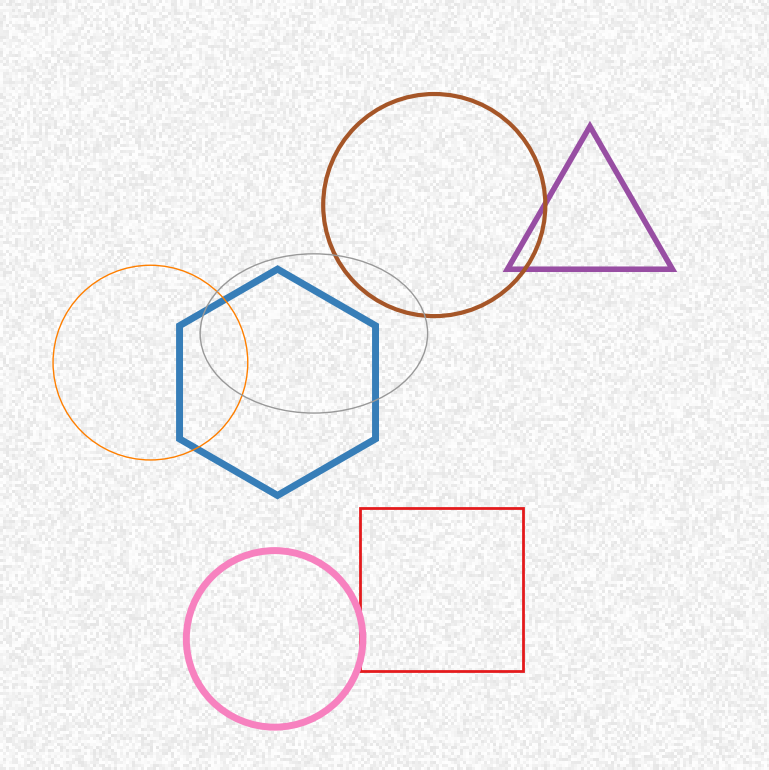[{"shape": "square", "thickness": 1, "radius": 0.53, "center": [0.573, 0.234]}, {"shape": "hexagon", "thickness": 2.5, "radius": 0.73, "center": [0.36, 0.504]}, {"shape": "triangle", "thickness": 2, "radius": 0.62, "center": [0.766, 0.712]}, {"shape": "circle", "thickness": 0.5, "radius": 0.63, "center": [0.195, 0.529]}, {"shape": "circle", "thickness": 1.5, "radius": 0.72, "center": [0.564, 0.734]}, {"shape": "circle", "thickness": 2.5, "radius": 0.57, "center": [0.357, 0.17]}, {"shape": "oval", "thickness": 0.5, "radius": 0.74, "center": [0.408, 0.567]}]